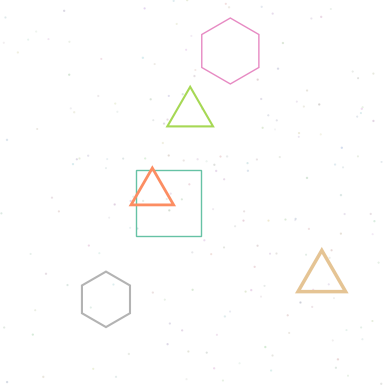[{"shape": "square", "thickness": 1, "radius": 0.43, "center": [0.438, 0.473]}, {"shape": "triangle", "thickness": 2, "radius": 0.32, "center": [0.396, 0.5]}, {"shape": "hexagon", "thickness": 1, "radius": 0.43, "center": [0.598, 0.868]}, {"shape": "triangle", "thickness": 1.5, "radius": 0.34, "center": [0.494, 0.706]}, {"shape": "triangle", "thickness": 2.5, "radius": 0.36, "center": [0.836, 0.278]}, {"shape": "hexagon", "thickness": 1.5, "radius": 0.36, "center": [0.275, 0.222]}]